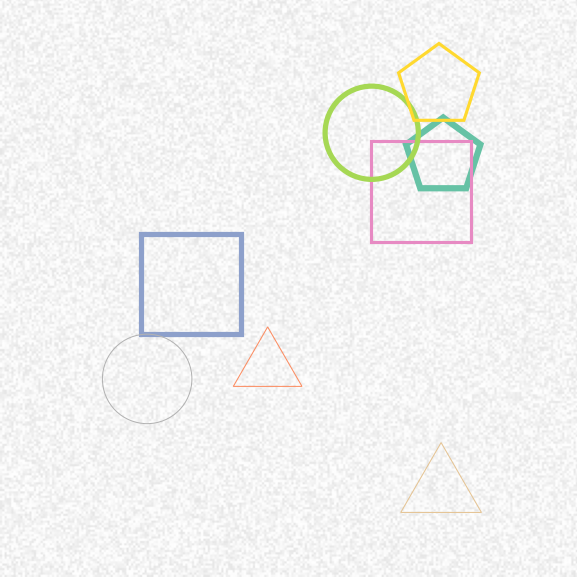[{"shape": "pentagon", "thickness": 3, "radius": 0.34, "center": [0.768, 0.728]}, {"shape": "triangle", "thickness": 0.5, "radius": 0.34, "center": [0.463, 0.364]}, {"shape": "square", "thickness": 2.5, "radius": 0.43, "center": [0.33, 0.508]}, {"shape": "square", "thickness": 1.5, "radius": 0.44, "center": [0.729, 0.667]}, {"shape": "circle", "thickness": 2.5, "radius": 0.4, "center": [0.644, 0.769]}, {"shape": "pentagon", "thickness": 1.5, "radius": 0.37, "center": [0.76, 0.85]}, {"shape": "triangle", "thickness": 0.5, "radius": 0.4, "center": [0.764, 0.152]}, {"shape": "circle", "thickness": 0.5, "radius": 0.39, "center": [0.255, 0.343]}]